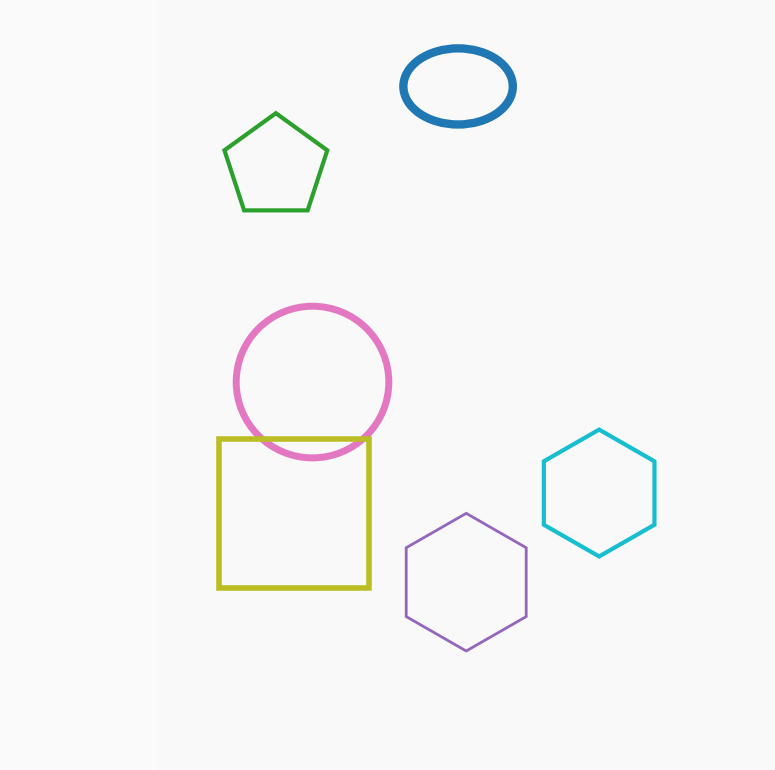[{"shape": "oval", "thickness": 3, "radius": 0.35, "center": [0.591, 0.888]}, {"shape": "pentagon", "thickness": 1.5, "radius": 0.35, "center": [0.356, 0.783]}, {"shape": "hexagon", "thickness": 1, "radius": 0.45, "center": [0.602, 0.244]}, {"shape": "circle", "thickness": 2.5, "radius": 0.49, "center": [0.403, 0.504]}, {"shape": "square", "thickness": 2, "radius": 0.48, "center": [0.38, 0.333]}, {"shape": "hexagon", "thickness": 1.5, "radius": 0.41, "center": [0.773, 0.36]}]